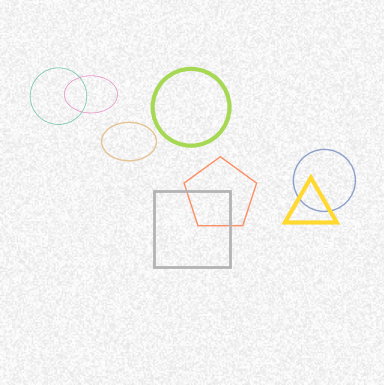[{"shape": "circle", "thickness": 0.5, "radius": 0.37, "center": [0.152, 0.75]}, {"shape": "pentagon", "thickness": 1, "radius": 0.5, "center": [0.572, 0.494]}, {"shape": "circle", "thickness": 1, "radius": 0.4, "center": [0.843, 0.531]}, {"shape": "oval", "thickness": 0.5, "radius": 0.35, "center": [0.236, 0.755]}, {"shape": "circle", "thickness": 3, "radius": 0.5, "center": [0.496, 0.721]}, {"shape": "triangle", "thickness": 3, "radius": 0.39, "center": [0.807, 0.461]}, {"shape": "oval", "thickness": 1, "radius": 0.36, "center": [0.335, 0.632]}, {"shape": "square", "thickness": 2, "radius": 0.5, "center": [0.499, 0.405]}]